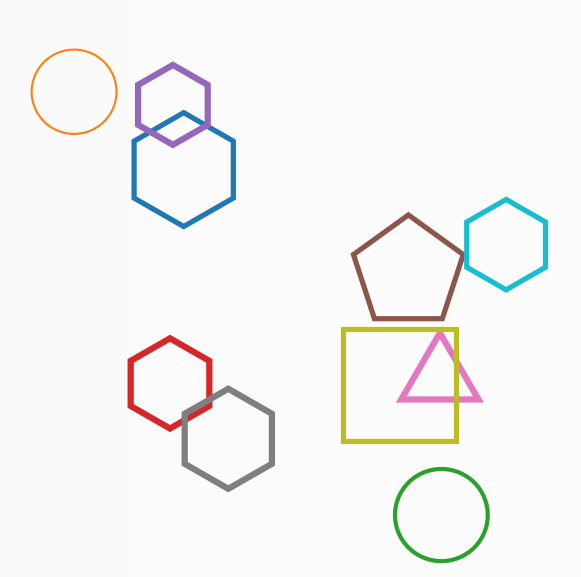[{"shape": "hexagon", "thickness": 2.5, "radius": 0.49, "center": [0.316, 0.705]}, {"shape": "circle", "thickness": 1, "radius": 0.36, "center": [0.127, 0.84]}, {"shape": "circle", "thickness": 2, "radius": 0.4, "center": [0.759, 0.107]}, {"shape": "hexagon", "thickness": 3, "radius": 0.39, "center": [0.293, 0.335]}, {"shape": "hexagon", "thickness": 3, "radius": 0.35, "center": [0.297, 0.818]}, {"shape": "pentagon", "thickness": 2.5, "radius": 0.5, "center": [0.703, 0.528]}, {"shape": "triangle", "thickness": 3, "radius": 0.38, "center": [0.757, 0.346]}, {"shape": "hexagon", "thickness": 3, "radius": 0.43, "center": [0.393, 0.239]}, {"shape": "square", "thickness": 2.5, "radius": 0.49, "center": [0.687, 0.333]}, {"shape": "hexagon", "thickness": 2.5, "radius": 0.39, "center": [0.871, 0.576]}]